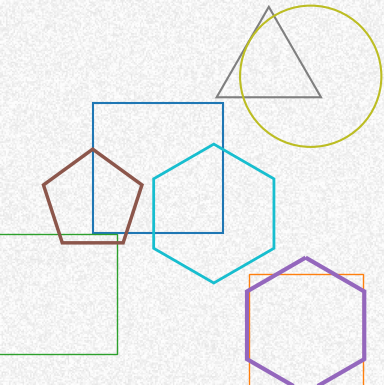[{"shape": "square", "thickness": 1.5, "radius": 0.85, "center": [0.411, 0.564]}, {"shape": "square", "thickness": 1, "radius": 0.74, "center": [0.794, 0.14]}, {"shape": "square", "thickness": 1, "radius": 0.78, "center": [0.147, 0.236]}, {"shape": "hexagon", "thickness": 3, "radius": 0.88, "center": [0.794, 0.155]}, {"shape": "pentagon", "thickness": 2.5, "radius": 0.67, "center": [0.241, 0.478]}, {"shape": "triangle", "thickness": 1.5, "radius": 0.78, "center": [0.698, 0.826]}, {"shape": "circle", "thickness": 1.5, "radius": 0.92, "center": [0.807, 0.802]}, {"shape": "hexagon", "thickness": 2, "radius": 0.9, "center": [0.555, 0.445]}]